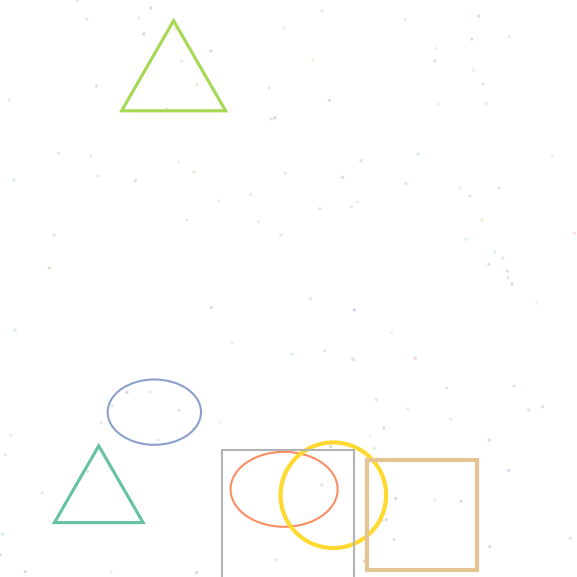[{"shape": "triangle", "thickness": 1.5, "radius": 0.44, "center": [0.171, 0.139]}, {"shape": "oval", "thickness": 1, "radius": 0.46, "center": [0.492, 0.152]}, {"shape": "oval", "thickness": 1, "radius": 0.4, "center": [0.267, 0.285]}, {"shape": "triangle", "thickness": 1.5, "radius": 0.52, "center": [0.301, 0.859]}, {"shape": "circle", "thickness": 2, "radius": 0.46, "center": [0.577, 0.142]}, {"shape": "square", "thickness": 2, "radius": 0.47, "center": [0.731, 0.107]}, {"shape": "square", "thickness": 1, "radius": 0.57, "center": [0.498, 0.105]}]